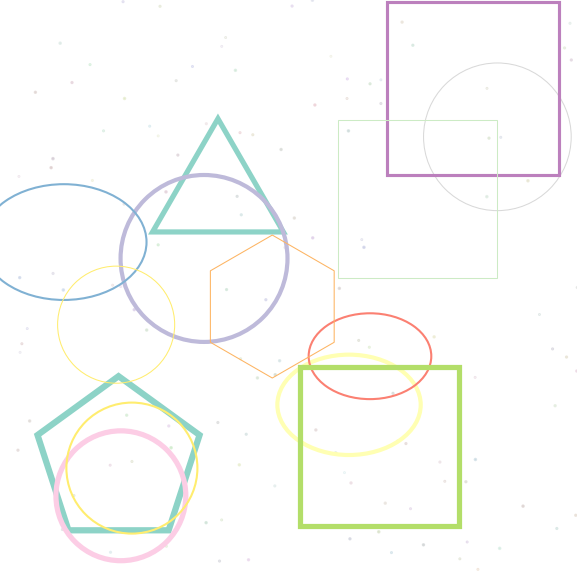[{"shape": "pentagon", "thickness": 3, "radius": 0.74, "center": [0.205, 0.2]}, {"shape": "triangle", "thickness": 2.5, "radius": 0.65, "center": [0.377, 0.663]}, {"shape": "oval", "thickness": 2, "radius": 0.62, "center": [0.604, 0.298]}, {"shape": "circle", "thickness": 2, "radius": 0.72, "center": [0.353, 0.552]}, {"shape": "oval", "thickness": 1, "radius": 0.53, "center": [0.641, 0.382]}, {"shape": "oval", "thickness": 1, "radius": 0.72, "center": [0.111, 0.58]}, {"shape": "hexagon", "thickness": 0.5, "radius": 0.62, "center": [0.471, 0.468]}, {"shape": "square", "thickness": 2.5, "radius": 0.69, "center": [0.657, 0.226]}, {"shape": "circle", "thickness": 2.5, "radius": 0.56, "center": [0.209, 0.141]}, {"shape": "circle", "thickness": 0.5, "radius": 0.64, "center": [0.861, 0.762]}, {"shape": "square", "thickness": 1.5, "radius": 0.75, "center": [0.82, 0.846]}, {"shape": "square", "thickness": 0.5, "radius": 0.68, "center": [0.723, 0.654]}, {"shape": "circle", "thickness": 0.5, "radius": 0.51, "center": [0.201, 0.437]}, {"shape": "circle", "thickness": 1, "radius": 0.57, "center": [0.228, 0.189]}]